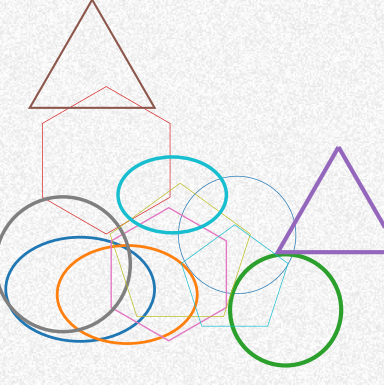[{"shape": "circle", "thickness": 0.5, "radius": 0.76, "center": [0.616, 0.39]}, {"shape": "oval", "thickness": 2, "radius": 0.97, "center": [0.208, 0.249]}, {"shape": "oval", "thickness": 2, "radius": 0.91, "center": [0.33, 0.235]}, {"shape": "circle", "thickness": 3, "radius": 0.72, "center": [0.742, 0.195]}, {"shape": "hexagon", "thickness": 0.5, "radius": 0.96, "center": [0.276, 0.584]}, {"shape": "triangle", "thickness": 3, "radius": 0.91, "center": [0.879, 0.436]}, {"shape": "triangle", "thickness": 1.5, "radius": 0.94, "center": [0.239, 0.814]}, {"shape": "hexagon", "thickness": 1, "radius": 0.86, "center": [0.438, 0.288]}, {"shape": "circle", "thickness": 2.5, "radius": 0.88, "center": [0.163, 0.314]}, {"shape": "pentagon", "thickness": 0.5, "radius": 0.96, "center": [0.468, 0.333]}, {"shape": "oval", "thickness": 2.5, "radius": 0.7, "center": [0.447, 0.494]}, {"shape": "pentagon", "thickness": 0.5, "radius": 0.73, "center": [0.61, 0.271]}]